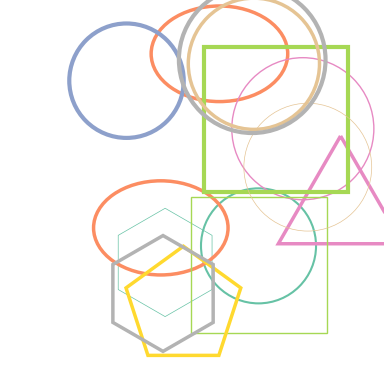[{"shape": "hexagon", "thickness": 0.5, "radius": 0.7, "center": [0.429, 0.318]}, {"shape": "circle", "thickness": 1.5, "radius": 0.75, "center": [0.671, 0.361]}, {"shape": "oval", "thickness": 2.5, "radius": 0.87, "center": [0.418, 0.408]}, {"shape": "oval", "thickness": 2.5, "radius": 0.89, "center": [0.57, 0.86]}, {"shape": "circle", "thickness": 3, "radius": 0.74, "center": [0.329, 0.79]}, {"shape": "triangle", "thickness": 2.5, "radius": 0.93, "center": [0.885, 0.46]}, {"shape": "circle", "thickness": 1, "radius": 0.92, "center": [0.787, 0.666]}, {"shape": "square", "thickness": 1, "radius": 0.89, "center": [0.673, 0.312]}, {"shape": "square", "thickness": 3, "radius": 0.94, "center": [0.717, 0.69]}, {"shape": "pentagon", "thickness": 2.5, "radius": 0.78, "center": [0.476, 0.204]}, {"shape": "circle", "thickness": 2.5, "radius": 0.85, "center": [0.659, 0.834]}, {"shape": "circle", "thickness": 0.5, "radius": 0.83, "center": [0.799, 0.566]}, {"shape": "hexagon", "thickness": 2.5, "radius": 0.75, "center": [0.423, 0.238]}, {"shape": "circle", "thickness": 3, "radius": 0.95, "center": [0.655, 0.845]}]